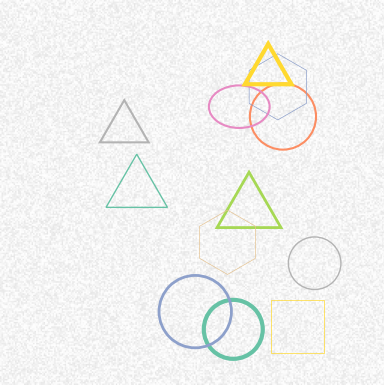[{"shape": "circle", "thickness": 3, "radius": 0.38, "center": [0.606, 0.145]}, {"shape": "triangle", "thickness": 1, "radius": 0.46, "center": [0.355, 0.507]}, {"shape": "circle", "thickness": 1.5, "radius": 0.43, "center": [0.735, 0.697]}, {"shape": "hexagon", "thickness": 0.5, "radius": 0.43, "center": [0.722, 0.774]}, {"shape": "circle", "thickness": 2, "radius": 0.47, "center": [0.507, 0.191]}, {"shape": "oval", "thickness": 1.5, "radius": 0.39, "center": [0.621, 0.723]}, {"shape": "triangle", "thickness": 2, "radius": 0.48, "center": [0.647, 0.457]}, {"shape": "triangle", "thickness": 3, "radius": 0.35, "center": [0.697, 0.816]}, {"shape": "square", "thickness": 0.5, "radius": 0.34, "center": [0.773, 0.153]}, {"shape": "hexagon", "thickness": 0.5, "radius": 0.42, "center": [0.591, 0.371]}, {"shape": "circle", "thickness": 1, "radius": 0.34, "center": [0.817, 0.316]}, {"shape": "triangle", "thickness": 1.5, "radius": 0.37, "center": [0.323, 0.667]}]